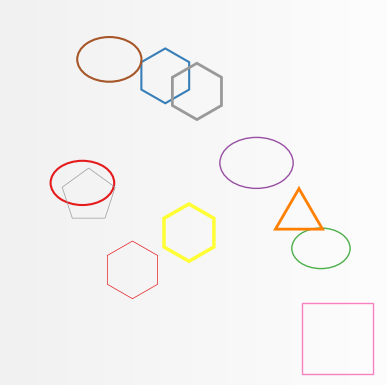[{"shape": "oval", "thickness": 1.5, "radius": 0.41, "center": [0.213, 0.525]}, {"shape": "hexagon", "thickness": 0.5, "radius": 0.37, "center": [0.342, 0.299]}, {"shape": "hexagon", "thickness": 1.5, "radius": 0.36, "center": [0.426, 0.803]}, {"shape": "oval", "thickness": 1, "radius": 0.38, "center": [0.828, 0.355]}, {"shape": "oval", "thickness": 1, "radius": 0.47, "center": [0.662, 0.577]}, {"shape": "triangle", "thickness": 2, "radius": 0.35, "center": [0.772, 0.44]}, {"shape": "hexagon", "thickness": 2.5, "radius": 0.37, "center": [0.488, 0.396]}, {"shape": "oval", "thickness": 1.5, "radius": 0.41, "center": [0.282, 0.846]}, {"shape": "square", "thickness": 1, "radius": 0.46, "center": [0.871, 0.121]}, {"shape": "pentagon", "thickness": 0.5, "radius": 0.36, "center": [0.229, 0.492]}, {"shape": "hexagon", "thickness": 2, "radius": 0.37, "center": [0.508, 0.763]}]